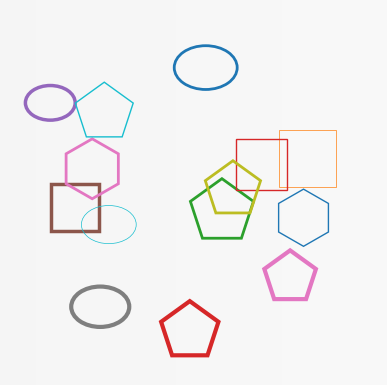[{"shape": "hexagon", "thickness": 1, "radius": 0.37, "center": [0.783, 0.434]}, {"shape": "oval", "thickness": 2, "radius": 0.41, "center": [0.531, 0.824]}, {"shape": "square", "thickness": 0.5, "radius": 0.37, "center": [0.794, 0.589]}, {"shape": "pentagon", "thickness": 2, "radius": 0.43, "center": [0.573, 0.45]}, {"shape": "pentagon", "thickness": 3, "radius": 0.39, "center": [0.49, 0.14]}, {"shape": "square", "thickness": 1, "radius": 0.33, "center": [0.675, 0.572]}, {"shape": "oval", "thickness": 2.5, "radius": 0.32, "center": [0.13, 0.733]}, {"shape": "square", "thickness": 2.5, "radius": 0.31, "center": [0.193, 0.461]}, {"shape": "pentagon", "thickness": 3, "radius": 0.35, "center": [0.749, 0.28]}, {"shape": "hexagon", "thickness": 2, "radius": 0.39, "center": [0.238, 0.562]}, {"shape": "oval", "thickness": 3, "radius": 0.37, "center": [0.259, 0.203]}, {"shape": "pentagon", "thickness": 2, "radius": 0.37, "center": [0.601, 0.508]}, {"shape": "pentagon", "thickness": 1, "radius": 0.39, "center": [0.269, 0.708]}, {"shape": "oval", "thickness": 0.5, "radius": 0.35, "center": [0.281, 0.417]}]